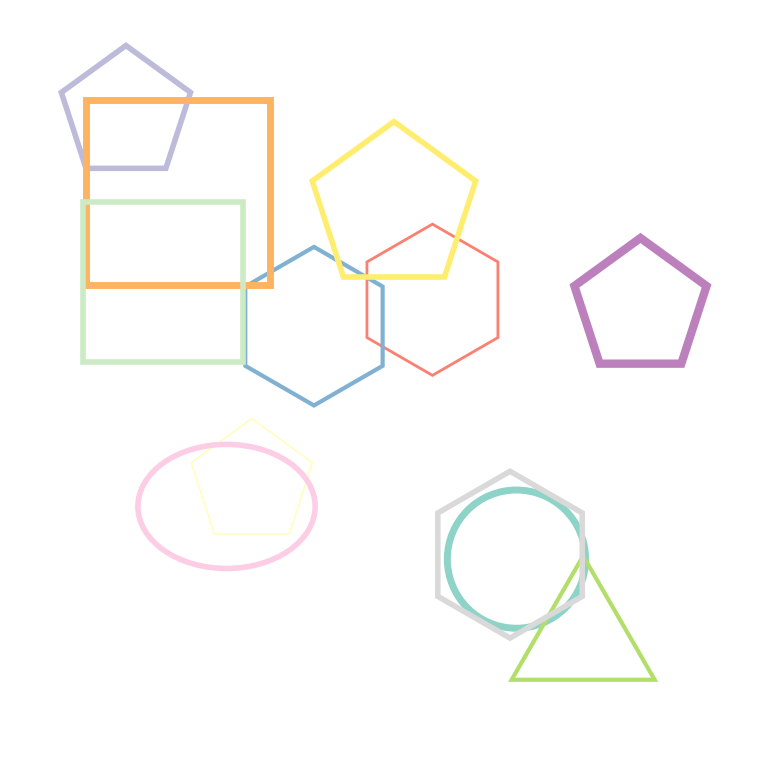[{"shape": "circle", "thickness": 2.5, "radius": 0.45, "center": [0.671, 0.274]}, {"shape": "pentagon", "thickness": 0.5, "radius": 0.41, "center": [0.327, 0.374]}, {"shape": "pentagon", "thickness": 2, "radius": 0.44, "center": [0.164, 0.853]}, {"shape": "hexagon", "thickness": 1, "radius": 0.49, "center": [0.562, 0.611]}, {"shape": "hexagon", "thickness": 1.5, "radius": 0.51, "center": [0.408, 0.576]}, {"shape": "square", "thickness": 2.5, "radius": 0.6, "center": [0.231, 0.75]}, {"shape": "triangle", "thickness": 1.5, "radius": 0.54, "center": [0.757, 0.171]}, {"shape": "oval", "thickness": 2, "radius": 0.58, "center": [0.294, 0.342]}, {"shape": "hexagon", "thickness": 2, "radius": 0.54, "center": [0.662, 0.28]}, {"shape": "pentagon", "thickness": 3, "radius": 0.45, "center": [0.832, 0.601]}, {"shape": "square", "thickness": 2, "radius": 0.52, "center": [0.212, 0.634]}, {"shape": "pentagon", "thickness": 2, "radius": 0.56, "center": [0.512, 0.731]}]